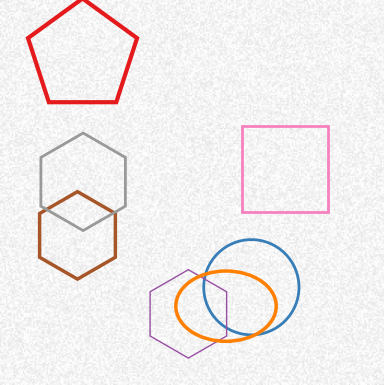[{"shape": "pentagon", "thickness": 3, "radius": 0.74, "center": [0.214, 0.855]}, {"shape": "circle", "thickness": 2, "radius": 0.62, "center": [0.653, 0.254]}, {"shape": "hexagon", "thickness": 1, "radius": 0.57, "center": [0.489, 0.185]}, {"shape": "oval", "thickness": 2.5, "radius": 0.65, "center": [0.587, 0.205]}, {"shape": "hexagon", "thickness": 2.5, "radius": 0.57, "center": [0.201, 0.389]}, {"shape": "square", "thickness": 2, "radius": 0.56, "center": [0.741, 0.561]}, {"shape": "hexagon", "thickness": 2, "radius": 0.63, "center": [0.216, 0.528]}]